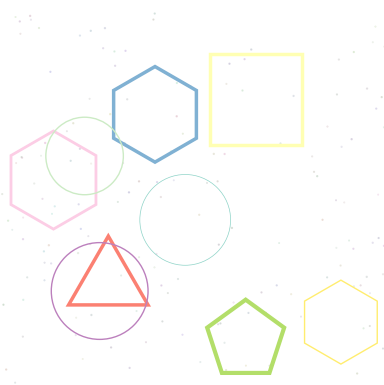[{"shape": "circle", "thickness": 0.5, "radius": 0.59, "center": [0.481, 0.429]}, {"shape": "square", "thickness": 2.5, "radius": 0.59, "center": [0.664, 0.742]}, {"shape": "triangle", "thickness": 2.5, "radius": 0.6, "center": [0.281, 0.268]}, {"shape": "hexagon", "thickness": 2.5, "radius": 0.62, "center": [0.403, 0.703]}, {"shape": "pentagon", "thickness": 3, "radius": 0.53, "center": [0.638, 0.116]}, {"shape": "hexagon", "thickness": 2, "radius": 0.64, "center": [0.139, 0.532]}, {"shape": "circle", "thickness": 1, "radius": 0.63, "center": [0.259, 0.244]}, {"shape": "circle", "thickness": 1, "radius": 0.5, "center": [0.22, 0.595]}, {"shape": "hexagon", "thickness": 1, "radius": 0.55, "center": [0.885, 0.163]}]